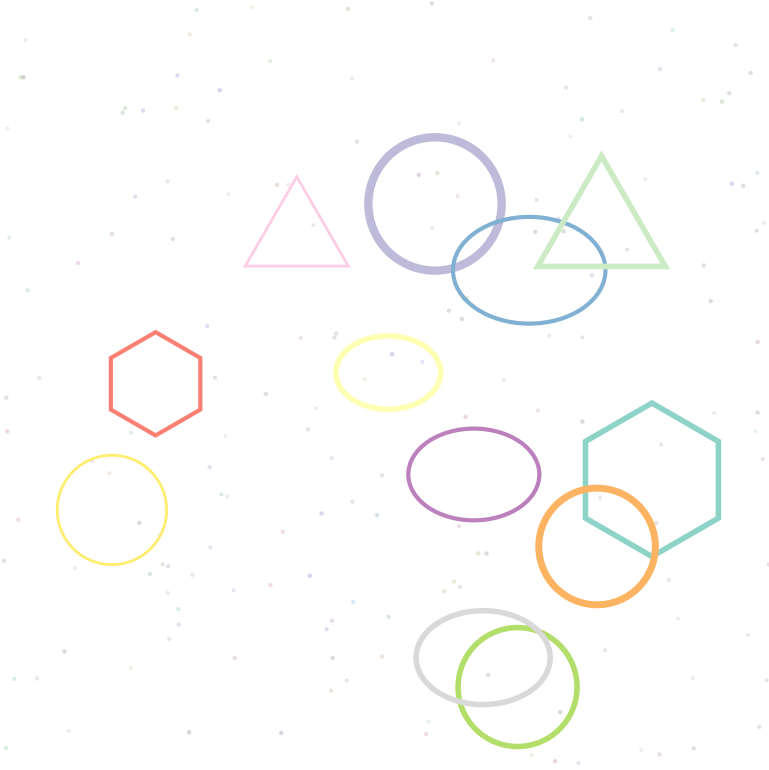[{"shape": "hexagon", "thickness": 2, "radius": 0.5, "center": [0.847, 0.377]}, {"shape": "oval", "thickness": 2, "radius": 0.34, "center": [0.504, 0.516]}, {"shape": "circle", "thickness": 3, "radius": 0.43, "center": [0.565, 0.735]}, {"shape": "hexagon", "thickness": 1.5, "radius": 0.34, "center": [0.202, 0.502]}, {"shape": "oval", "thickness": 1.5, "radius": 0.5, "center": [0.687, 0.649]}, {"shape": "circle", "thickness": 2.5, "radius": 0.38, "center": [0.775, 0.29]}, {"shape": "circle", "thickness": 2, "radius": 0.39, "center": [0.672, 0.108]}, {"shape": "triangle", "thickness": 1, "radius": 0.39, "center": [0.385, 0.693]}, {"shape": "oval", "thickness": 2, "radius": 0.44, "center": [0.627, 0.146]}, {"shape": "oval", "thickness": 1.5, "radius": 0.43, "center": [0.615, 0.384]}, {"shape": "triangle", "thickness": 2, "radius": 0.48, "center": [0.781, 0.702]}, {"shape": "circle", "thickness": 1, "radius": 0.36, "center": [0.145, 0.338]}]